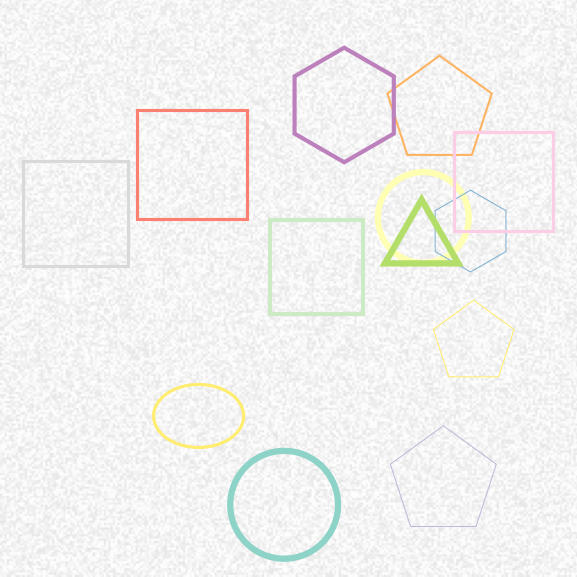[{"shape": "circle", "thickness": 3, "radius": 0.47, "center": [0.492, 0.125]}, {"shape": "circle", "thickness": 3, "radius": 0.39, "center": [0.733, 0.623]}, {"shape": "pentagon", "thickness": 0.5, "radius": 0.48, "center": [0.768, 0.165]}, {"shape": "square", "thickness": 1.5, "radius": 0.47, "center": [0.332, 0.714]}, {"shape": "hexagon", "thickness": 0.5, "radius": 0.35, "center": [0.815, 0.599]}, {"shape": "pentagon", "thickness": 1, "radius": 0.48, "center": [0.761, 0.808]}, {"shape": "triangle", "thickness": 3, "radius": 0.37, "center": [0.73, 0.58]}, {"shape": "square", "thickness": 1.5, "radius": 0.43, "center": [0.873, 0.685]}, {"shape": "square", "thickness": 1.5, "radius": 0.45, "center": [0.131, 0.629]}, {"shape": "hexagon", "thickness": 2, "radius": 0.5, "center": [0.596, 0.817]}, {"shape": "square", "thickness": 2, "radius": 0.4, "center": [0.548, 0.537]}, {"shape": "oval", "thickness": 1.5, "radius": 0.39, "center": [0.344, 0.279]}, {"shape": "pentagon", "thickness": 0.5, "radius": 0.37, "center": [0.82, 0.406]}]